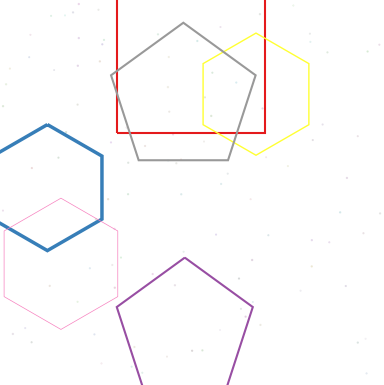[{"shape": "square", "thickness": 1.5, "radius": 0.96, "center": [0.497, 0.847]}, {"shape": "hexagon", "thickness": 2.5, "radius": 0.82, "center": [0.123, 0.513]}, {"shape": "pentagon", "thickness": 1.5, "radius": 0.93, "center": [0.48, 0.145]}, {"shape": "hexagon", "thickness": 1, "radius": 0.79, "center": [0.665, 0.755]}, {"shape": "hexagon", "thickness": 0.5, "radius": 0.85, "center": [0.158, 0.315]}, {"shape": "pentagon", "thickness": 1.5, "radius": 0.99, "center": [0.476, 0.743]}]